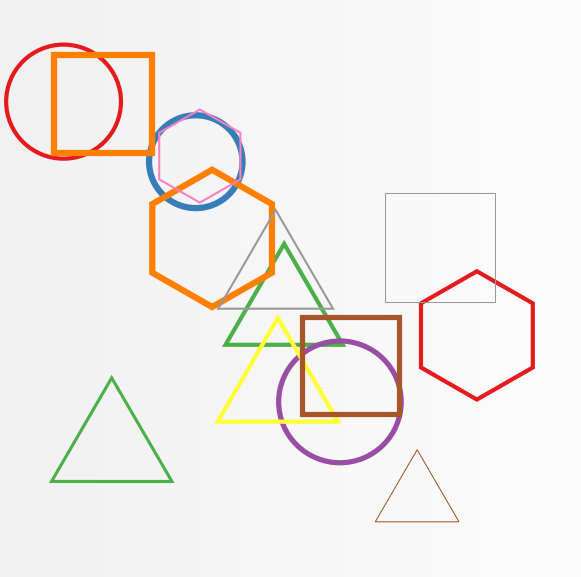[{"shape": "hexagon", "thickness": 2, "radius": 0.56, "center": [0.82, 0.418]}, {"shape": "circle", "thickness": 2, "radius": 0.49, "center": [0.109, 0.823]}, {"shape": "circle", "thickness": 3, "radius": 0.4, "center": [0.337, 0.719]}, {"shape": "triangle", "thickness": 1.5, "radius": 0.6, "center": [0.192, 0.225]}, {"shape": "triangle", "thickness": 2, "radius": 0.58, "center": [0.489, 0.46]}, {"shape": "circle", "thickness": 2.5, "radius": 0.53, "center": [0.585, 0.303]}, {"shape": "hexagon", "thickness": 3, "radius": 0.59, "center": [0.365, 0.586]}, {"shape": "square", "thickness": 3, "radius": 0.42, "center": [0.177, 0.819]}, {"shape": "triangle", "thickness": 2, "radius": 0.6, "center": [0.478, 0.329]}, {"shape": "triangle", "thickness": 0.5, "radius": 0.42, "center": [0.718, 0.137]}, {"shape": "square", "thickness": 2.5, "radius": 0.42, "center": [0.603, 0.366]}, {"shape": "hexagon", "thickness": 1, "radius": 0.4, "center": [0.344, 0.729]}, {"shape": "square", "thickness": 0.5, "radius": 0.47, "center": [0.757, 0.57]}, {"shape": "triangle", "thickness": 1, "radius": 0.57, "center": [0.474, 0.522]}]